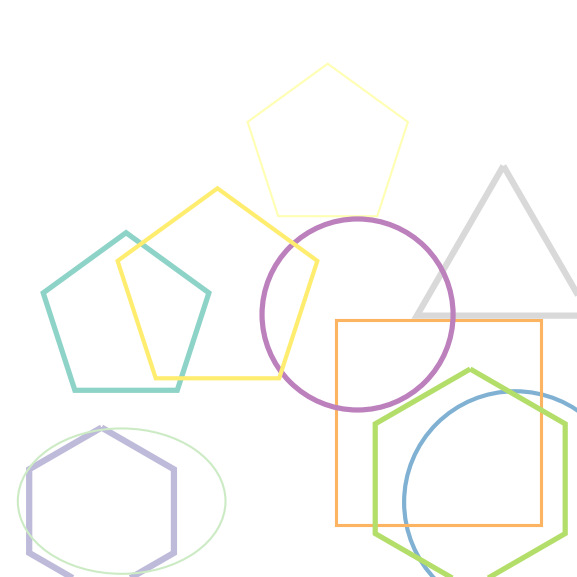[{"shape": "pentagon", "thickness": 2.5, "radius": 0.75, "center": [0.218, 0.445]}, {"shape": "pentagon", "thickness": 1, "radius": 0.73, "center": [0.567, 0.743]}, {"shape": "hexagon", "thickness": 3, "radius": 0.72, "center": [0.176, 0.114]}, {"shape": "circle", "thickness": 2, "radius": 0.96, "center": [0.892, 0.129]}, {"shape": "square", "thickness": 1.5, "radius": 0.89, "center": [0.759, 0.268]}, {"shape": "hexagon", "thickness": 2.5, "radius": 0.95, "center": [0.814, 0.17]}, {"shape": "triangle", "thickness": 3, "radius": 0.86, "center": [0.872, 0.539]}, {"shape": "circle", "thickness": 2.5, "radius": 0.83, "center": [0.619, 0.455]}, {"shape": "oval", "thickness": 1, "radius": 0.9, "center": [0.211, 0.131]}, {"shape": "pentagon", "thickness": 2, "radius": 0.91, "center": [0.377, 0.491]}]